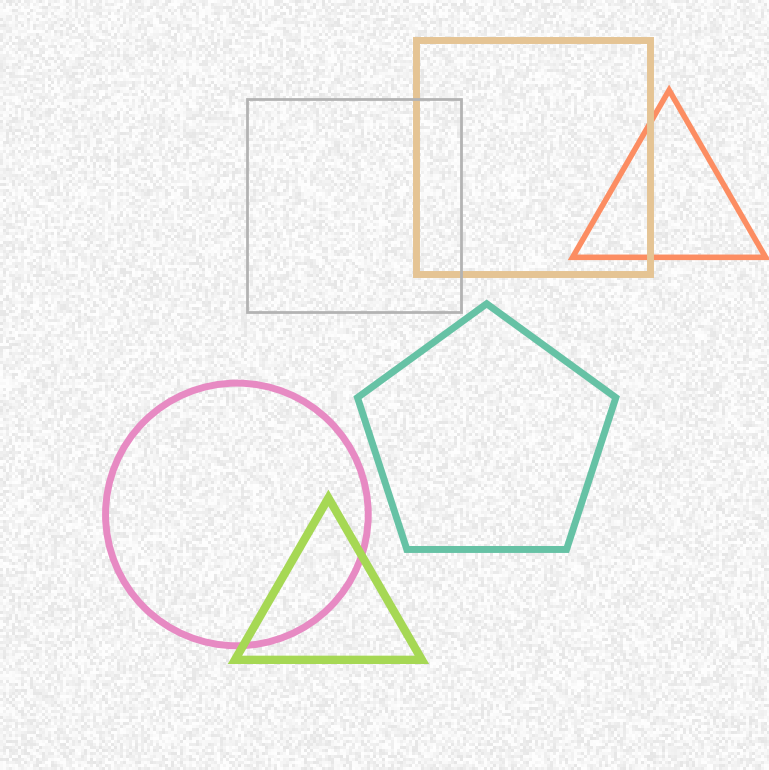[{"shape": "pentagon", "thickness": 2.5, "radius": 0.88, "center": [0.632, 0.429]}, {"shape": "triangle", "thickness": 2, "radius": 0.72, "center": [0.869, 0.738]}, {"shape": "circle", "thickness": 2.5, "radius": 0.85, "center": [0.308, 0.332]}, {"shape": "triangle", "thickness": 3, "radius": 0.7, "center": [0.427, 0.213]}, {"shape": "square", "thickness": 2.5, "radius": 0.76, "center": [0.692, 0.796]}, {"shape": "square", "thickness": 1, "radius": 0.69, "center": [0.46, 0.733]}]